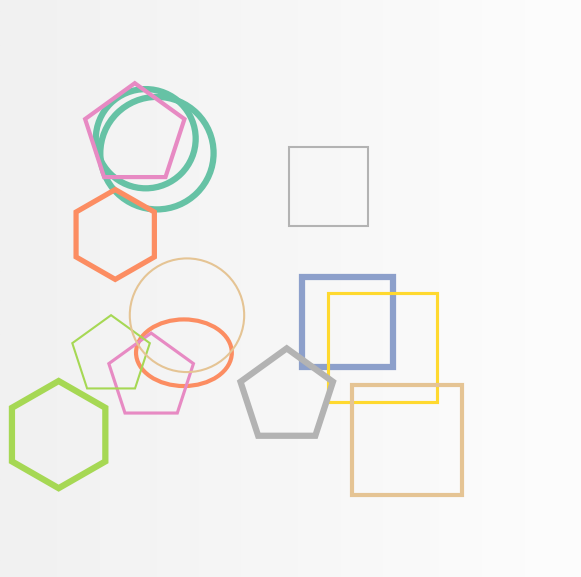[{"shape": "circle", "thickness": 3, "radius": 0.49, "center": [0.27, 0.734]}, {"shape": "circle", "thickness": 3, "radius": 0.43, "center": [0.251, 0.759]}, {"shape": "hexagon", "thickness": 2.5, "radius": 0.39, "center": [0.198, 0.593]}, {"shape": "oval", "thickness": 2, "radius": 0.41, "center": [0.316, 0.388]}, {"shape": "square", "thickness": 3, "radius": 0.39, "center": [0.597, 0.442]}, {"shape": "pentagon", "thickness": 1.5, "radius": 0.38, "center": [0.26, 0.346]}, {"shape": "pentagon", "thickness": 2, "radius": 0.45, "center": [0.232, 0.765]}, {"shape": "pentagon", "thickness": 1, "radius": 0.35, "center": [0.191, 0.383]}, {"shape": "hexagon", "thickness": 3, "radius": 0.46, "center": [0.101, 0.247]}, {"shape": "square", "thickness": 1.5, "radius": 0.47, "center": [0.658, 0.397]}, {"shape": "circle", "thickness": 1, "radius": 0.49, "center": [0.322, 0.453]}, {"shape": "square", "thickness": 2, "radius": 0.47, "center": [0.701, 0.237]}, {"shape": "pentagon", "thickness": 3, "radius": 0.42, "center": [0.493, 0.312]}, {"shape": "square", "thickness": 1, "radius": 0.34, "center": [0.566, 0.676]}]